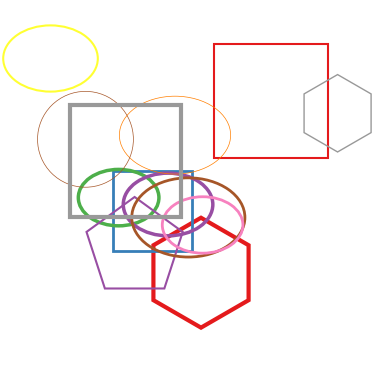[{"shape": "square", "thickness": 1.5, "radius": 0.74, "center": [0.704, 0.737]}, {"shape": "hexagon", "thickness": 3, "radius": 0.71, "center": [0.522, 0.292]}, {"shape": "square", "thickness": 2, "radius": 0.52, "center": [0.396, 0.452]}, {"shape": "oval", "thickness": 2.5, "radius": 0.52, "center": [0.308, 0.487]}, {"shape": "pentagon", "thickness": 1.5, "radius": 0.66, "center": [0.35, 0.357]}, {"shape": "oval", "thickness": 2.5, "radius": 0.58, "center": [0.437, 0.469]}, {"shape": "oval", "thickness": 0.5, "radius": 0.72, "center": [0.455, 0.649]}, {"shape": "oval", "thickness": 1.5, "radius": 0.61, "center": [0.131, 0.848]}, {"shape": "oval", "thickness": 2, "radius": 0.73, "center": [0.489, 0.435]}, {"shape": "circle", "thickness": 0.5, "radius": 0.62, "center": [0.222, 0.638]}, {"shape": "oval", "thickness": 2, "radius": 0.52, "center": [0.526, 0.416]}, {"shape": "hexagon", "thickness": 1, "radius": 0.5, "center": [0.877, 0.706]}, {"shape": "square", "thickness": 3, "radius": 0.72, "center": [0.326, 0.582]}]